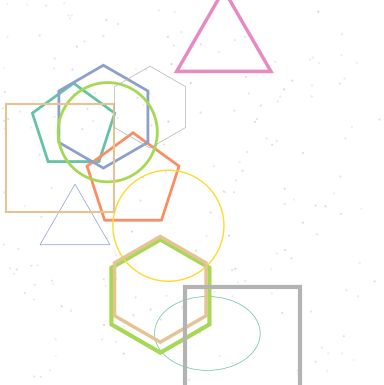[{"shape": "pentagon", "thickness": 2, "radius": 0.56, "center": [0.191, 0.671]}, {"shape": "oval", "thickness": 0.5, "radius": 0.69, "center": [0.539, 0.134]}, {"shape": "pentagon", "thickness": 2, "radius": 0.63, "center": [0.346, 0.53]}, {"shape": "triangle", "thickness": 0.5, "radius": 0.52, "center": [0.195, 0.417]}, {"shape": "hexagon", "thickness": 2, "radius": 0.67, "center": [0.269, 0.697]}, {"shape": "triangle", "thickness": 2.5, "radius": 0.71, "center": [0.581, 0.885]}, {"shape": "circle", "thickness": 2, "radius": 0.64, "center": [0.28, 0.657]}, {"shape": "hexagon", "thickness": 3, "radius": 0.73, "center": [0.417, 0.231]}, {"shape": "circle", "thickness": 1, "radius": 0.72, "center": [0.437, 0.414]}, {"shape": "hexagon", "thickness": 2.5, "radius": 0.69, "center": [0.416, 0.249]}, {"shape": "square", "thickness": 1.5, "radius": 0.7, "center": [0.155, 0.59]}, {"shape": "square", "thickness": 3, "radius": 0.75, "center": [0.63, 0.104]}, {"shape": "hexagon", "thickness": 0.5, "radius": 0.53, "center": [0.39, 0.722]}]